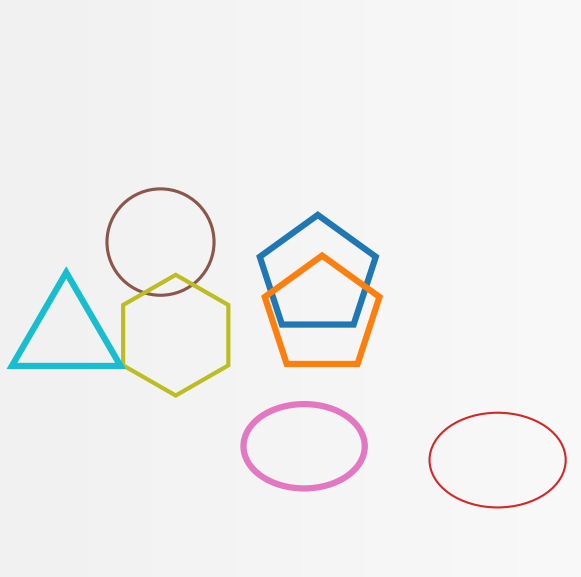[{"shape": "pentagon", "thickness": 3, "radius": 0.52, "center": [0.547, 0.522]}, {"shape": "pentagon", "thickness": 3, "radius": 0.52, "center": [0.554, 0.453]}, {"shape": "oval", "thickness": 1, "radius": 0.59, "center": [0.856, 0.202]}, {"shape": "circle", "thickness": 1.5, "radius": 0.46, "center": [0.276, 0.58]}, {"shape": "oval", "thickness": 3, "radius": 0.52, "center": [0.523, 0.226]}, {"shape": "hexagon", "thickness": 2, "radius": 0.52, "center": [0.302, 0.419]}, {"shape": "triangle", "thickness": 3, "radius": 0.54, "center": [0.114, 0.419]}]